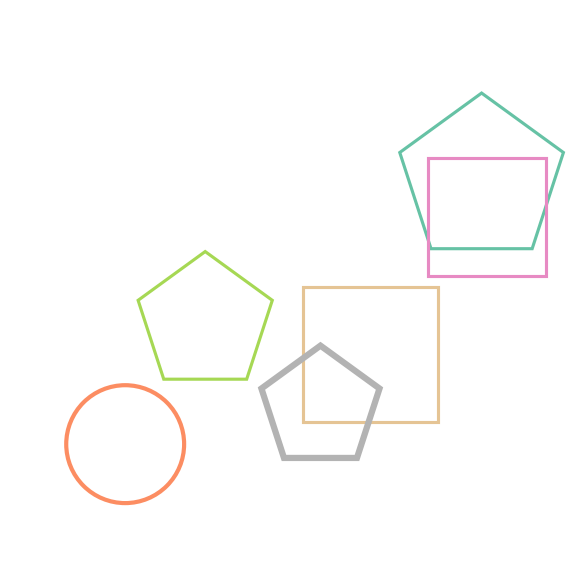[{"shape": "pentagon", "thickness": 1.5, "radius": 0.74, "center": [0.834, 0.689]}, {"shape": "circle", "thickness": 2, "radius": 0.51, "center": [0.217, 0.23]}, {"shape": "square", "thickness": 1.5, "radius": 0.51, "center": [0.843, 0.623]}, {"shape": "pentagon", "thickness": 1.5, "radius": 0.61, "center": [0.355, 0.441]}, {"shape": "square", "thickness": 1.5, "radius": 0.59, "center": [0.642, 0.385]}, {"shape": "pentagon", "thickness": 3, "radius": 0.54, "center": [0.555, 0.293]}]